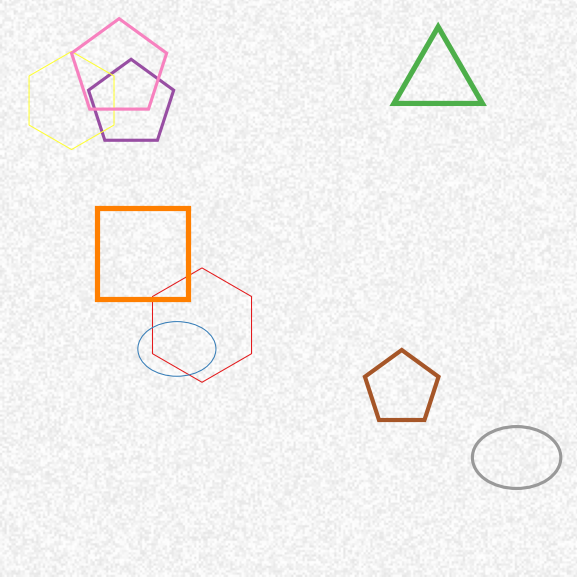[{"shape": "hexagon", "thickness": 0.5, "radius": 0.5, "center": [0.35, 0.436]}, {"shape": "oval", "thickness": 0.5, "radius": 0.34, "center": [0.306, 0.395]}, {"shape": "triangle", "thickness": 2.5, "radius": 0.44, "center": [0.759, 0.864]}, {"shape": "pentagon", "thickness": 1.5, "radius": 0.39, "center": [0.227, 0.819]}, {"shape": "square", "thickness": 2.5, "radius": 0.39, "center": [0.247, 0.56]}, {"shape": "hexagon", "thickness": 0.5, "radius": 0.42, "center": [0.124, 0.825]}, {"shape": "pentagon", "thickness": 2, "radius": 0.34, "center": [0.696, 0.326]}, {"shape": "pentagon", "thickness": 1.5, "radius": 0.43, "center": [0.206, 0.88]}, {"shape": "oval", "thickness": 1.5, "radius": 0.38, "center": [0.895, 0.207]}]